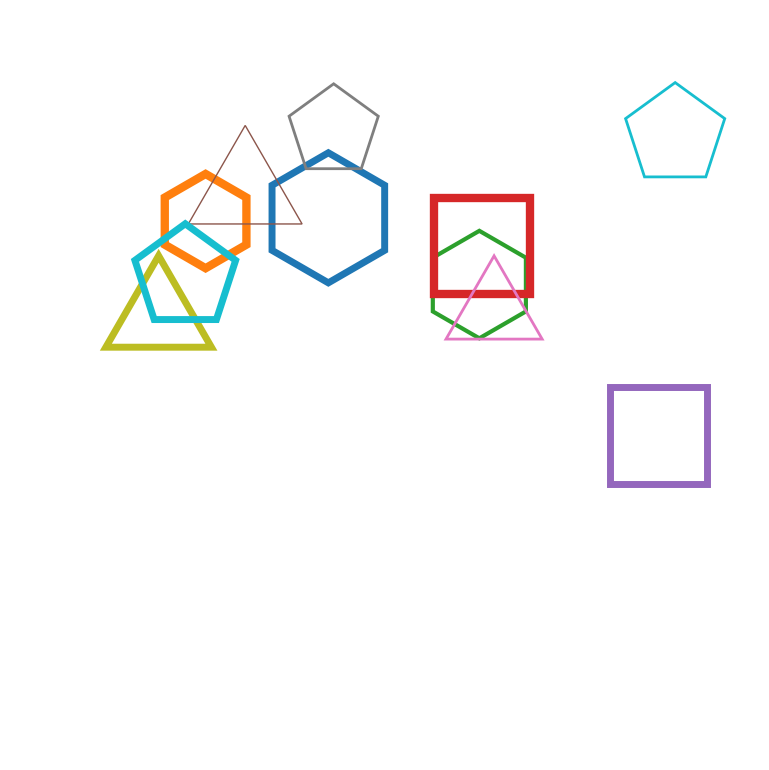[{"shape": "hexagon", "thickness": 2.5, "radius": 0.42, "center": [0.426, 0.717]}, {"shape": "hexagon", "thickness": 3, "radius": 0.31, "center": [0.267, 0.713]}, {"shape": "hexagon", "thickness": 1.5, "radius": 0.35, "center": [0.623, 0.63]}, {"shape": "square", "thickness": 3, "radius": 0.31, "center": [0.626, 0.681]}, {"shape": "square", "thickness": 2.5, "radius": 0.31, "center": [0.855, 0.434]}, {"shape": "triangle", "thickness": 0.5, "radius": 0.43, "center": [0.318, 0.752]}, {"shape": "triangle", "thickness": 1, "radius": 0.36, "center": [0.642, 0.596]}, {"shape": "pentagon", "thickness": 1, "radius": 0.3, "center": [0.433, 0.83]}, {"shape": "triangle", "thickness": 2.5, "radius": 0.4, "center": [0.206, 0.589]}, {"shape": "pentagon", "thickness": 1, "radius": 0.34, "center": [0.877, 0.825]}, {"shape": "pentagon", "thickness": 2.5, "radius": 0.34, "center": [0.241, 0.641]}]